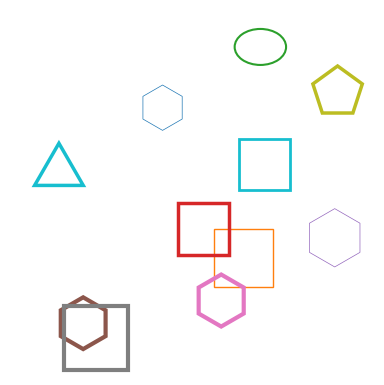[{"shape": "hexagon", "thickness": 0.5, "radius": 0.29, "center": [0.422, 0.72]}, {"shape": "square", "thickness": 1, "radius": 0.38, "center": [0.633, 0.33]}, {"shape": "oval", "thickness": 1.5, "radius": 0.33, "center": [0.676, 0.878]}, {"shape": "square", "thickness": 2.5, "radius": 0.33, "center": [0.529, 0.406]}, {"shape": "hexagon", "thickness": 0.5, "radius": 0.38, "center": [0.869, 0.382]}, {"shape": "hexagon", "thickness": 3, "radius": 0.34, "center": [0.216, 0.161]}, {"shape": "hexagon", "thickness": 3, "radius": 0.34, "center": [0.575, 0.219]}, {"shape": "square", "thickness": 3, "radius": 0.42, "center": [0.25, 0.122]}, {"shape": "pentagon", "thickness": 2.5, "radius": 0.34, "center": [0.877, 0.761]}, {"shape": "square", "thickness": 2, "radius": 0.33, "center": [0.688, 0.572]}, {"shape": "triangle", "thickness": 2.5, "radius": 0.36, "center": [0.153, 0.555]}]